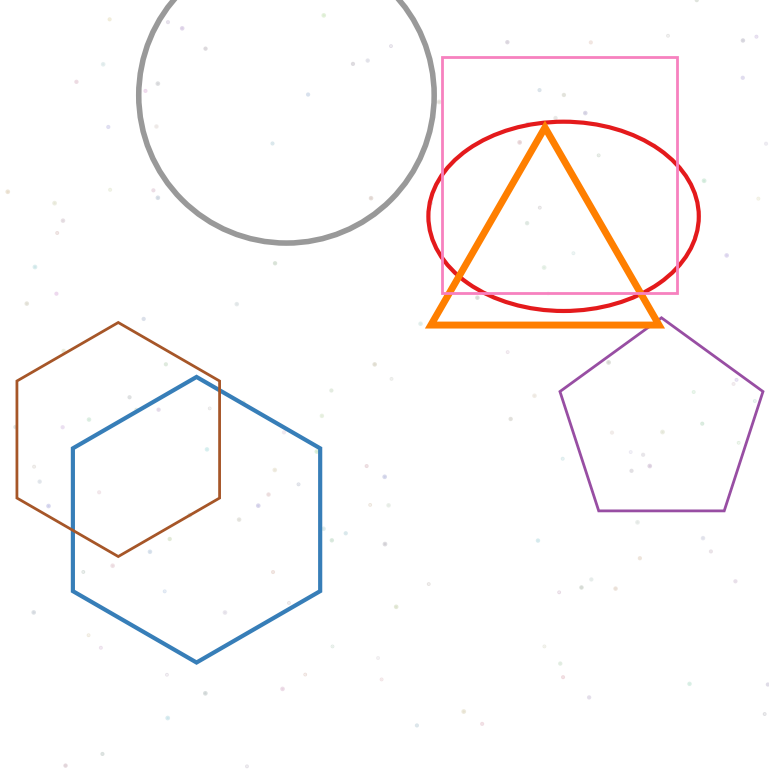[{"shape": "oval", "thickness": 1.5, "radius": 0.88, "center": [0.732, 0.719]}, {"shape": "hexagon", "thickness": 1.5, "radius": 0.93, "center": [0.255, 0.325]}, {"shape": "pentagon", "thickness": 1, "radius": 0.69, "center": [0.859, 0.449]}, {"shape": "triangle", "thickness": 2.5, "radius": 0.86, "center": [0.708, 0.663]}, {"shape": "hexagon", "thickness": 1, "radius": 0.76, "center": [0.154, 0.429]}, {"shape": "square", "thickness": 1, "radius": 0.77, "center": [0.727, 0.772]}, {"shape": "circle", "thickness": 2, "radius": 0.96, "center": [0.372, 0.876]}]